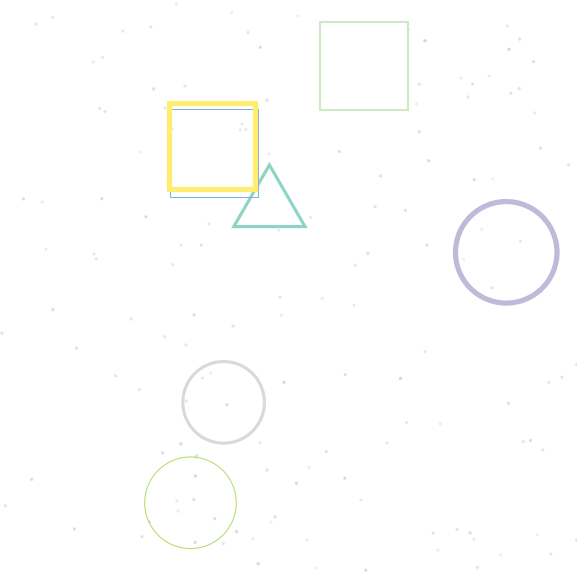[{"shape": "triangle", "thickness": 1.5, "radius": 0.36, "center": [0.466, 0.642]}, {"shape": "circle", "thickness": 2.5, "radius": 0.44, "center": [0.877, 0.562]}, {"shape": "square", "thickness": 0.5, "radius": 0.38, "center": [0.37, 0.735]}, {"shape": "circle", "thickness": 0.5, "radius": 0.4, "center": [0.33, 0.129]}, {"shape": "circle", "thickness": 1.5, "radius": 0.35, "center": [0.387, 0.302]}, {"shape": "square", "thickness": 1, "radius": 0.38, "center": [0.63, 0.885]}, {"shape": "square", "thickness": 2.5, "radius": 0.37, "center": [0.366, 0.746]}]